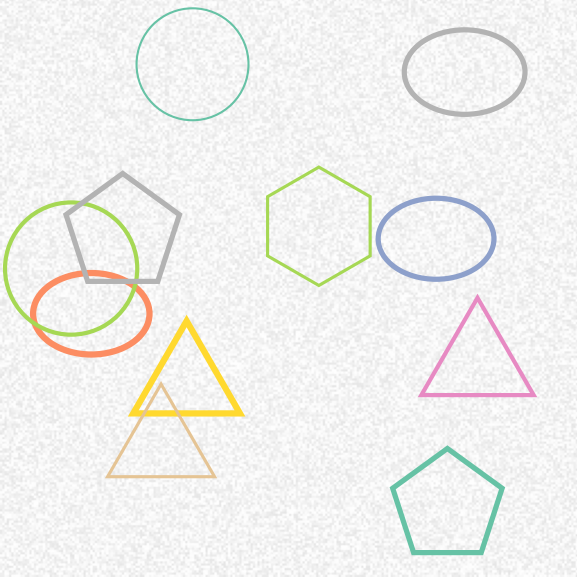[{"shape": "pentagon", "thickness": 2.5, "radius": 0.5, "center": [0.775, 0.123]}, {"shape": "circle", "thickness": 1, "radius": 0.48, "center": [0.333, 0.888]}, {"shape": "oval", "thickness": 3, "radius": 0.5, "center": [0.158, 0.456]}, {"shape": "oval", "thickness": 2.5, "radius": 0.5, "center": [0.755, 0.586]}, {"shape": "triangle", "thickness": 2, "radius": 0.56, "center": [0.827, 0.371]}, {"shape": "hexagon", "thickness": 1.5, "radius": 0.51, "center": [0.552, 0.607]}, {"shape": "circle", "thickness": 2, "radius": 0.57, "center": [0.123, 0.534]}, {"shape": "triangle", "thickness": 3, "radius": 0.53, "center": [0.323, 0.337]}, {"shape": "triangle", "thickness": 1.5, "radius": 0.53, "center": [0.279, 0.227]}, {"shape": "oval", "thickness": 2.5, "radius": 0.52, "center": [0.805, 0.874]}, {"shape": "pentagon", "thickness": 2.5, "radius": 0.52, "center": [0.213, 0.595]}]